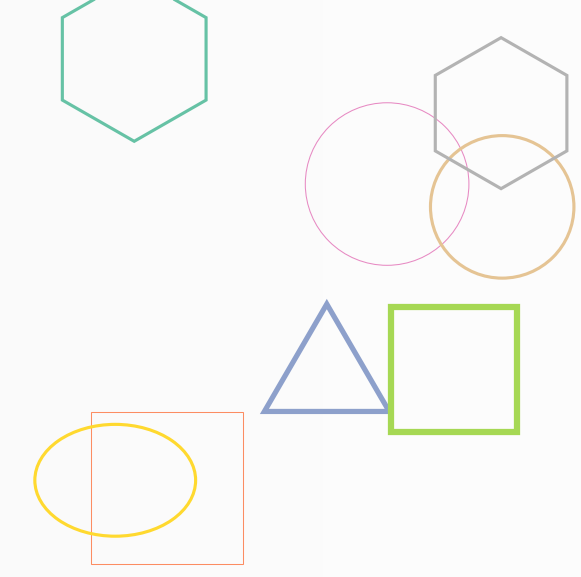[{"shape": "hexagon", "thickness": 1.5, "radius": 0.71, "center": [0.231, 0.897]}, {"shape": "square", "thickness": 0.5, "radius": 0.66, "center": [0.287, 0.155]}, {"shape": "triangle", "thickness": 2.5, "radius": 0.62, "center": [0.562, 0.349]}, {"shape": "circle", "thickness": 0.5, "radius": 0.7, "center": [0.666, 0.68]}, {"shape": "square", "thickness": 3, "radius": 0.54, "center": [0.78, 0.359]}, {"shape": "oval", "thickness": 1.5, "radius": 0.69, "center": [0.198, 0.167]}, {"shape": "circle", "thickness": 1.5, "radius": 0.62, "center": [0.864, 0.641]}, {"shape": "hexagon", "thickness": 1.5, "radius": 0.65, "center": [0.862, 0.803]}]